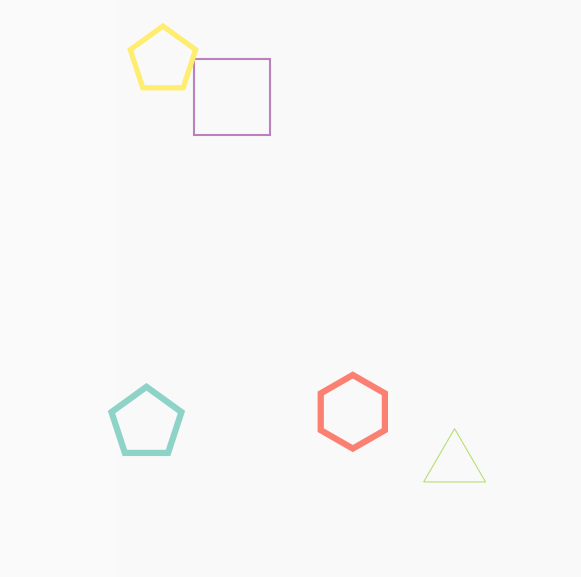[{"shape": "pentagon", "thickness": 3, "radius": 0.32, "center": [0.252, 0.266]}, {"shape": "hexagon", "thickness": 3, "radius": 0.32, "center": [0.607, 0.286]}, {"shape": "triangle", "thickness": 0.5, "radius": 0.31, "center": [0.782, 0.195]}, {"shape": "square", "thickness": 1, "radius": 0.33, "center": [0.399, 0.831]}, {"shape": "pentagon", "thickness": 2.5, "radius": 0.3, "center": [0.28, 0.895]}]